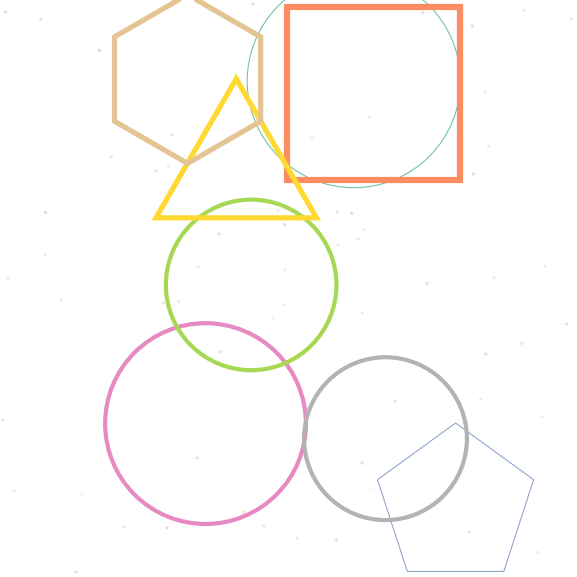[{"shape": "circle", "thickness": 0.5, "radius": 0.92, "center": [0.613, 0.859]}, {"shape": "square", "thickness": 3, "radius": 0.75, "center": [0.646, 0.837]}, {"shape": "pentagon", "thickness": 0.5, "radius": 0.71, "center": [0.789, 0.125]}, {"shape": "circle", "thickness": 2, "radius": 0.87, "center": [0.356, 0.266]}, {"shape": "circle", "thickness": 2, "radius": 0.74, "center": [0.435, 0.506]}, {"shape": "triangle", "thickness": 2.5, "radius": 0.8, "center": [0.409, 0.702]}, {"shape": "hexagon", "thickness": 2.5, "radius": 0.73, "center": [0.325, 0.862]}, {"shape": "circle", "thickness": 2, "radius": 0.71, "center": [0.668, 0.24]}]